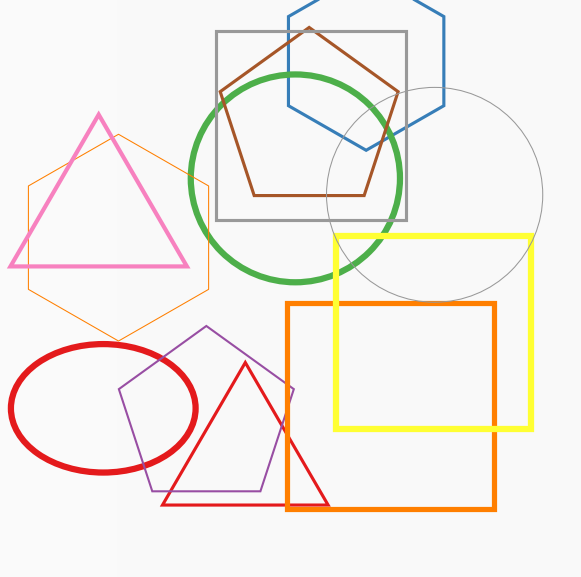[{"shape": "oval", "thickness": 3, "radius": 0.79, "center": [0.178, 0.292]}, {"shape": "triangle", "thickness": 1.5, "radius": 0.82, "center": [0.422, 0.207]}, {"shape": "hexagon", "thickness": 1.5, "radius": 0.77, "center": [0.63, 0.893]}, {"shape": "circle", "thickness": 3, "radius": 0.9, "center": [0.508, 0.69]}, {"shape": "pentagon", "thickness": 1, "radius": 0.79, "center": [0.355, 0.276]}, {"shape": "square", "thickness": 2.5, "radius": 0.89, "center": [0.672, 0.297]}, {"shape": "hexagon", "thickness": 0.5, "radius": 0.9, "center": [0.204, 0.588]}, {"shape": "square", "thickness": 3, "radius": 0.84, "center": [0.746, 0.423]}, {"shape": "pentagon", "thickness": 1.5, "radius": 0.8, "center": [0.532, 0.791]}, {"shape": "triangle", "thickness": 2, "radius": 0.88, "center": [0.17, 0.625]}, {"shape": "circle", "thickness": 0.5, "radius": 0.93, "center": [0.748, 0.662]}, {"shape": "square", "thickness": 1.5, "radius": 0.82, "center": [0.536, 0.782]}]